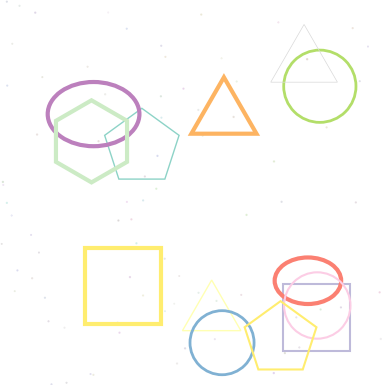[{"shape": "pentagon", "thickness": 1, "radius": 0.51, "center": [0.368, 0.617]}, {"shape": "triangle", "thickness": 1, "radius": 0.44, "center": [0.55, 0.185]}, {"shape": "square", "thickness": 1.5, "radius": 0.44, "center": [0.823, 0.176]}, {"shape": "oval", "thickness": 3, "radius": 0.43, "center": [0.8, 0.271]}, {"shape": "circle", "thickness": 2, "radius": 0.42, "center": [0.577, 0.11]}, {"shape": "triangle", "thickness": 3, "radius": 0.49, "center": [0.582, 0.702]}, {"shape": "circle", "thickness": 2, "radius": 0.47, "center": [0.831, 0.776]}, {"shape": "circle", "thickness": 1.5, "radius": 0.43, "center": [0.824, 0.207]}, {"shape": "triangle", "thickness": 0.5, "radius": 0.5, "center": [0.79, 0.837]}, {"shape": "oval", "thickness": 3, "radius": 0.6, "center": [0.243, 0.704]}, {"shape": "hexagon", "thickness": 3, "radius": 0.53, "center": [0.238, 0.633]}, {"shape": "pentagon", "thickness": 1.5, "radius": 0.49, "center": [0.729, 0.12]}, {"shape": "square", "thickness": 3, "radius": 0.49, "center": [0.319, 0.258]}]